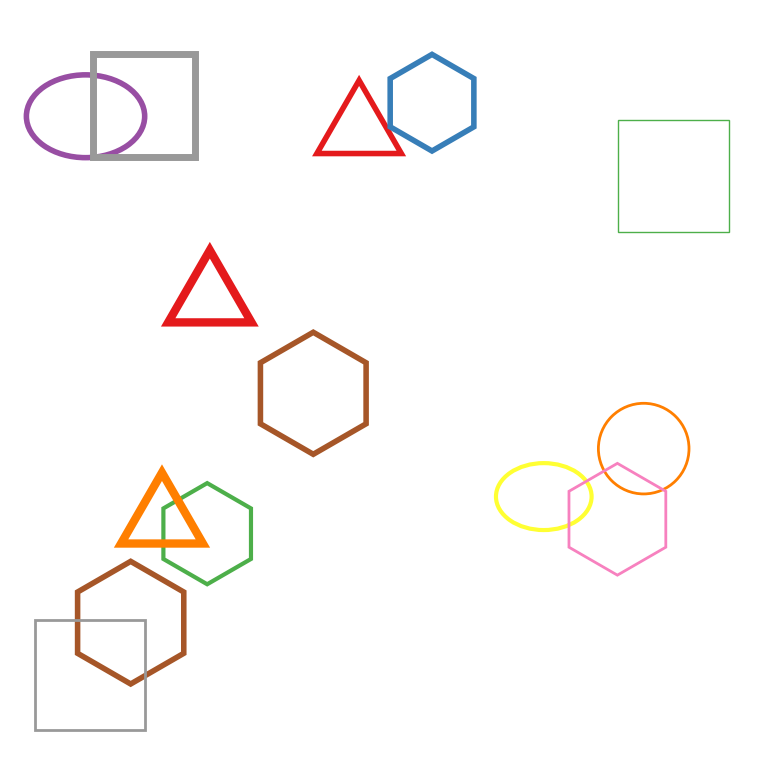[{"shape": "triangle", "thickness": 2, "radius": 0.32, "center": [0.466, 0.832]}, {"shape": "triangle", "thickness": 3, "radius": 0.31, "center": [0.273, 0.613]}, {"shape": "hexagon", "thickness": 2, "radius": 0.31, "center": [0.561, 0.867]}, {"shape": "hexagon", "thickness": 1.5, "radius": 0.33, "center": [0.269, 0.307]}, {"shape": "square", "thickness": 0.5, "radius": 0.36, "center": [0.875, 0.772]}, {"shape": "oval", "thickness": 2, "radius": 0.38, "center": [0.111, 0.849]}, {"shape": "circle", "thickness": 1, "radius": 0.29, "center": [0.836, 0.417]}, {"shape": "triangle", "thickness": 3, "radius": 0.31, "center": [0.21, 0.325]}, {"shape": "oval", "thickness": 1.5, "radius": 0.31, "center": [0.706, 0.355]}, {"shape": "hexagon", "thickness": 2, "radius": 0.4, "center": [0.17, 0.191]}, {"shape": "hexagon", "thickness": 2, "radius": 0.4, "center": [0.407, 0.489]}, {"shape": "hexagon", "thickness": 1, "radius": 0.36, "center": [0.802, 0.326]}, {"shape": "square", "thickness": 2.5, "radius": 0.33, "center": [0.187, 0.863]}, {"shape": "square", "thickness": 1, "radius": 0.36, "center": [0.116, 0.123]}]